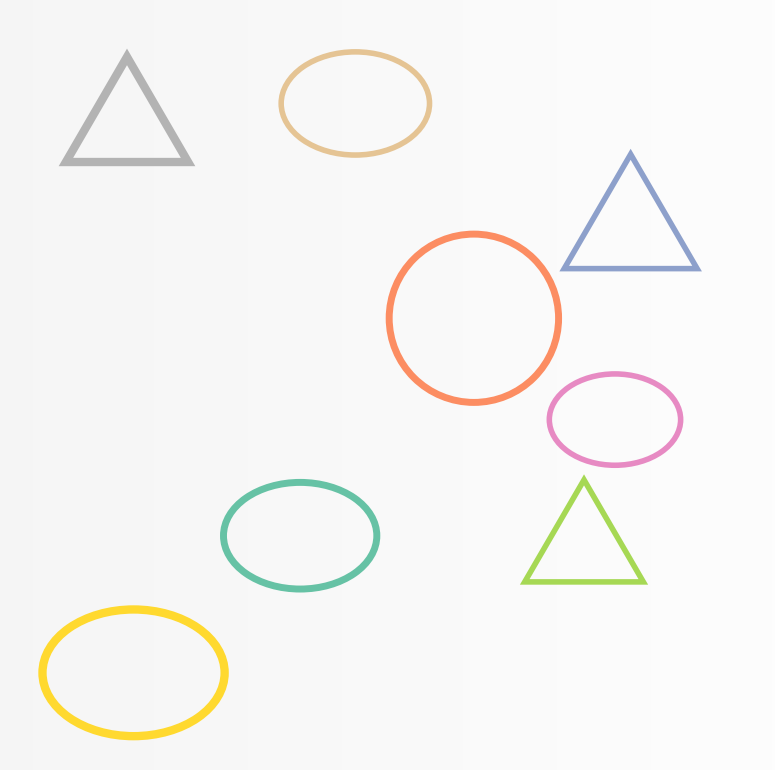[{"shape": "oval", "thickness": 2.5, "radius": 0.49, "center": [0.387, 0.304]}, {"shape": "circle", "thickness": 2.5, "radius": 0.55, "center": [0.611, 0.587]}, {"shape": "triangle", "thickness": 2, "radius": 0.49, "center": [0.814, 0.701]}, {"shape": "oval", "thickness": 2, "radius": 0.42, "center": [0.794, 0.455]}, {"shape": "triangle", "thickness": 2, "radius": 0.44, "center": [0.754, 0.288]}, {"shape": "oval", "thickness": 3, "radius": 0.59, "center": [0.172, 0.126]}, {"shape": "oval", "thickness": 2, "radius": 0.48, "center": [0.459, 0.866]}, {"shape": "triangle", "thickness": 3, "radius": 0.46, "center": [0.164, 0.835]}]